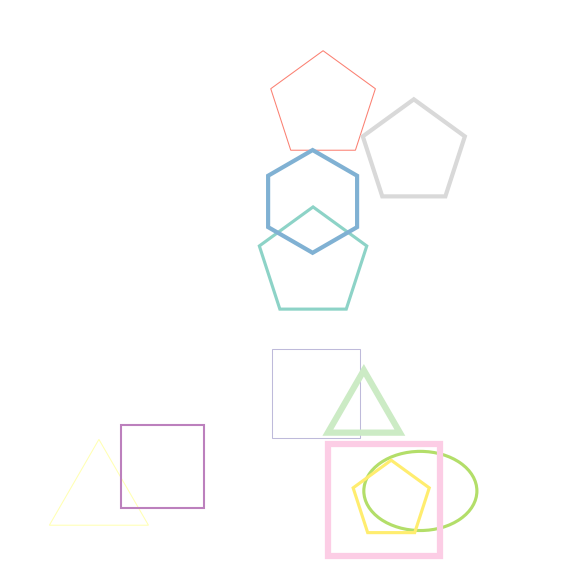[{"shape": "pentagon", "thickness": 1.5, "radius": 0.49, "center": [0.542, 0.543]}, {"shape": "triangle", "thickness": 0.5, "radius": 0.5, "center": [0.171, 0.139]}, {"shape": "square", "thickness": 0.5, "radius": 0.38, "center": [0.548, 0.318]}, {"shape": "pentagon", "thickness": 0.5, "radius": 0.48, "center": [0.559, 0.816]}, {"shape": "hexagon", "thickness": 2, "radius": 0.44, "center": [0.541, 0.65]}, {"shape": "oval", "thickness": 1.5, "radius": 0.49, "center": [0.728, 0.149]}, {"shape": "square", "thickness": 3, "radius": 0.49, "center": [0.664, 0.134]}, {"shape": "pentagon", "thickness": 2, "radius": 0.46, "center": [0.717, 0.734]}, {"shape": "square", "thickness": 1, "radius": 0.36, "center": [0.281, 0.191]}, {"shape": "triangle", "thickness": 3, "radius": 0.36, "center": [0.63, 0.286]}, {"shape": "pentagon", "thickness": 1.5, "radius": 0.35, "center": [0.677, 0.133]}]